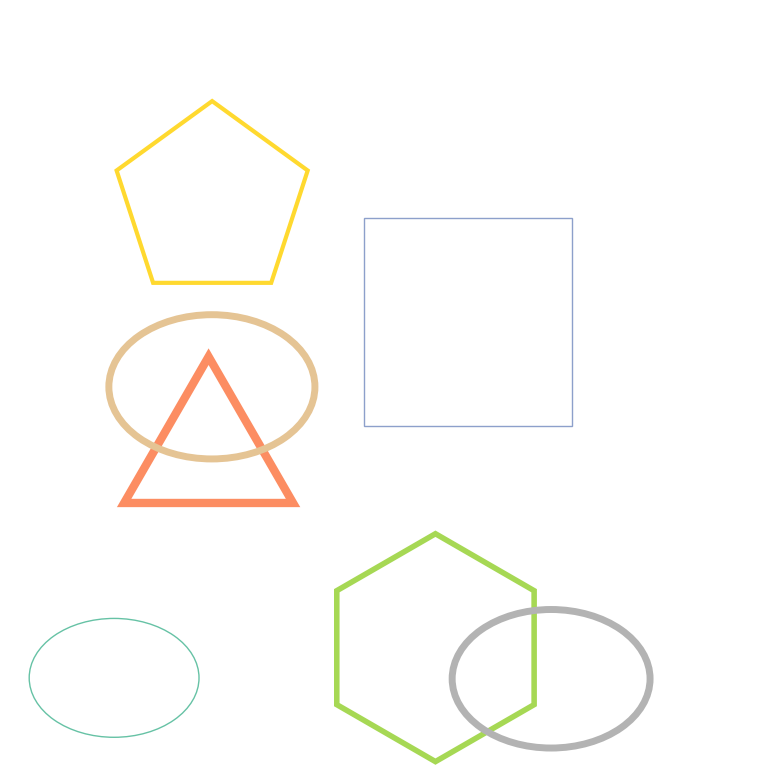[{"shape": "oval", "thickness": 0.5, "radius": 0.55, "center": [0.148, 0.12]}, {"shape": "triangle", "thickness": 3, "radius": 0.63, "center": [0.271, 0.41]}, {"shape": "square", "thickness": 0.5, "radius": 0.68, "center": [0.608, 0.581]}, {"shape": "hexagon", "thickness": 2, "radius": 0.74, "center": [0.566, 0.159]}, {"shape": "pentagon", "thickness": 1.5, "radius": 0.65, "center": [0.276, 0.738]}, {"shape": "oval", "thickness": 2.5, "radius": 0.67, "center": [0.275, 0.498]}, {"shape": "oval", "thickness": 2.5, "radius": 0.64, "center": [0.716, 0.118]}]